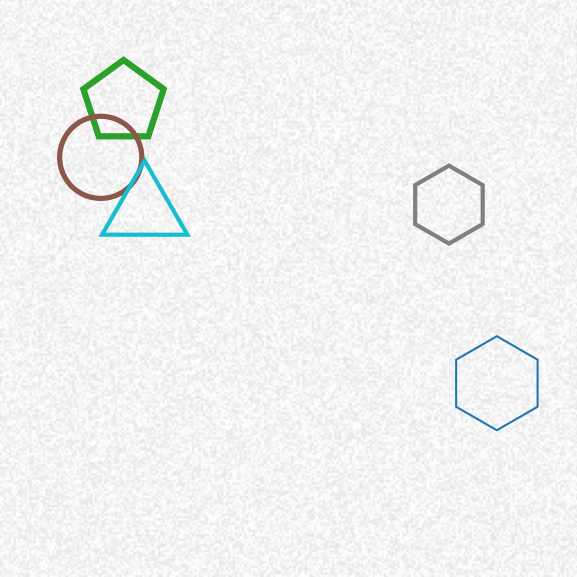[{"shape": "hexagon", "thickness": 1, "radius": 0.41, "center": [0.86, 0.336]}, {"shape": "pentagon", "thickness": 3, "radius": 0.37, "center": [0.214, 0.822]}, {"shape": "circle", "thickness": 2.5, "radius": 0.36, "center": [0.174, 0.727]}, {"shape": "hexagon", "thickness": 2, "radius": 0.34, "center": [0.777, 0.645]}, {"shape": "triangle", "thickness": 2, "radius": 0.43, "center": [0.251, 0.635]}]